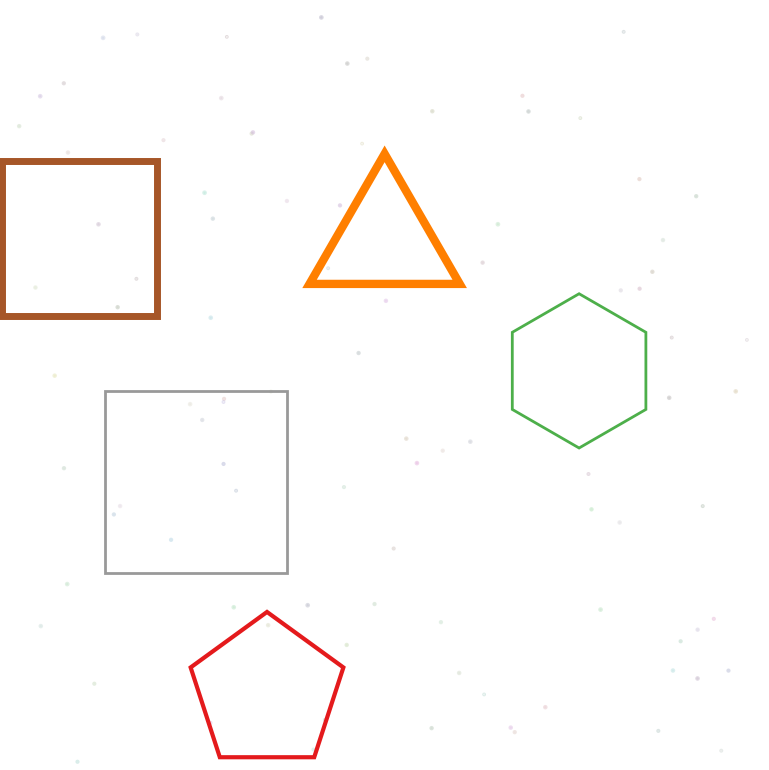[{"shape": "pentagon", "thickness": 1.5, "radius": 0.52, "center": [0.347, 0.101]}, {"shape": "hexagon", "thickness": 1, "radius": 0.5, "center": [0.752, 0.518]}, {"shape": "triangle", "thickness": 3, "radius": 0.56, "center": [0.5, 0.688]}, {"shape": "square", "thickness": 2.5, "radius": 0.5, "center": [0.103, 0.69]}, {"shape": "square", "thickness": 1, "radius": 0.59, "center": [0.255, 0.374]}]